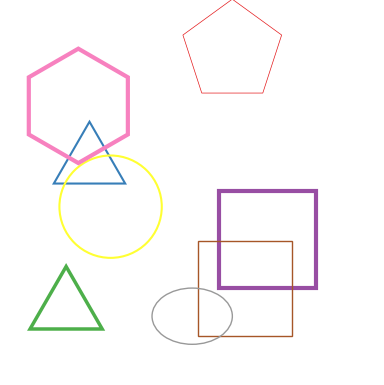[{"shape": "pentagon", "thickness": 0.5, "radius": 0.67, "center": [0.603, 0.867]}, {"shape": "triangle", "thickness": 1.5, "radius": 0.54, "center": [0.232, 0.577]}, {"shape": "triangle", "thickness": 2.5, "radius": 0.54, "center": [0.172, 0.2]}, {"shape": "square", "thickness": 3, "radius": 0.63, "center": [0.694, 0.379]}, {"shape": "circle", "thickness": 1.5, "radius": 0.66, "center": [0.287, 0.463]}, {"shape": "square", "thickness": 1, "radius": 0.61, "center": [0.637, 0.251]}, {"shape": "hexagon", "thickness": 3, "radius": 0.74, "center": [0.203, 0.725]}, {"shape": "oval", "thickness": 1, "radius": 0.52, "center": [0.499, 0.179]}]